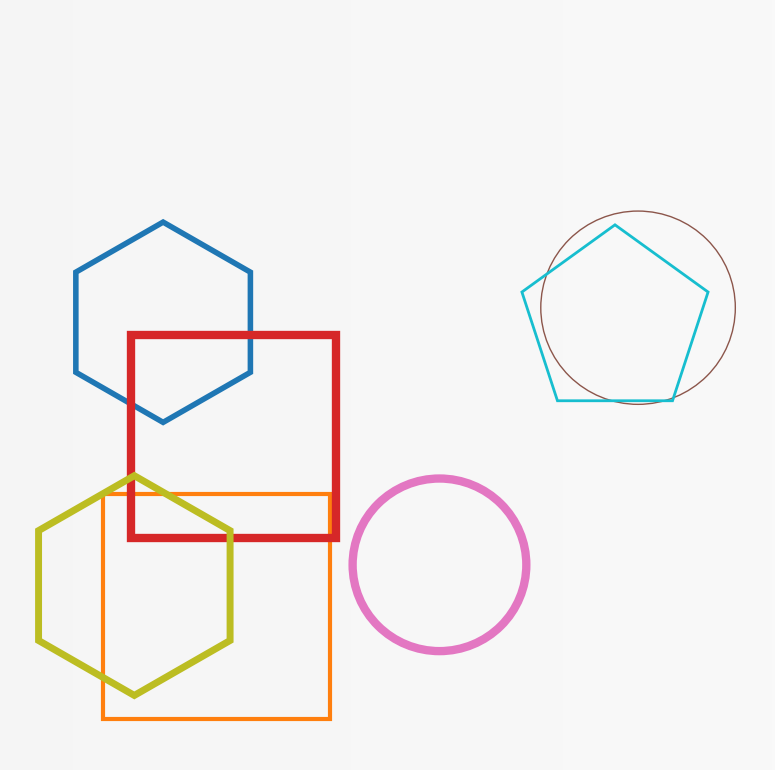[{"shape": "hexagon", "thickness": 2, "radius": 0.65, "center": [0.21, 0.582]}, {"shape": "square", "thickness": 1.5, "radius": 0.73, "center": [0.28, 0.212]}, {"shape": "square", "thickness": 3, "radius": 0.66, "center": [0.301, 0.433]}, {"shape": "circle", "thickness": 0.5, "radius": 0.63, "center": [0.823, 0.6]}, {"shape": "circle", "thickness": 3, "radius": 0.56, "center": [0.567, 0.266]}, {"shape": "hexagon", "thickness": 2.5, "radius": 0.71, "center": [0.173, 0.24]}, {"shape": "pentagon", "thickness": 1, "radius": 0.63, "center": [0.794, 0.582]}]